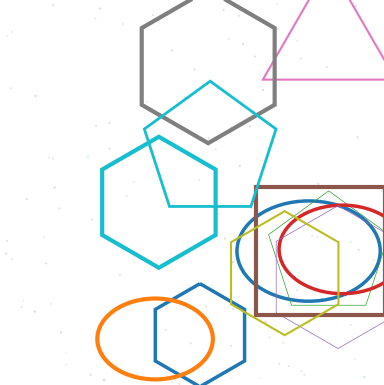[{"shape": "oval", "thickness": 2.5, "radius": 0.93, "center": [0.802, 0.348]}, {"shape": "hexagon", "thickness": 2.5, "radius": 0.67, "center": [0.519, 0.129]}, {"shape": "oval", "thickness": 3, "radius": 0.75, "center": [0.403, 0.12]}, {"shape": "pentagon", "thickness": 0.5, "radius": 0.82, "center": [0.854, 0.34]}, {"shape": "oval", "thickness": 2.5, "radius": 0.82, "center": [0.889, 0.352]}, {"shape": "hexagon", "thickness": 0.5, "radius": 0.93, "center": [0.878, 0.28]}, {"shape": "square", "thickness": 3, "radius": 0.83, "center": [0.833, 0.348]}, {"shape": "triangle", "thickness": 1.5, "radius": 1.0, "center": [0.855, 0.893]}, {"shape": "hexagon", "thickness": 3, "radius": 1.0, "center": [0.541, 0.827]}, {"shape": "hexagon", "thickness": 1.5, "radius": 0.81, "center": [0.74, 0.29]}, {"shape": "pentagon", "thickness": 2, "radius": 0.9, "center": [0.546, 0.609]}, {"shape": "hexagon", "thickness": 3, "radius": 0.85, "center": [0.413, 0.475]}]